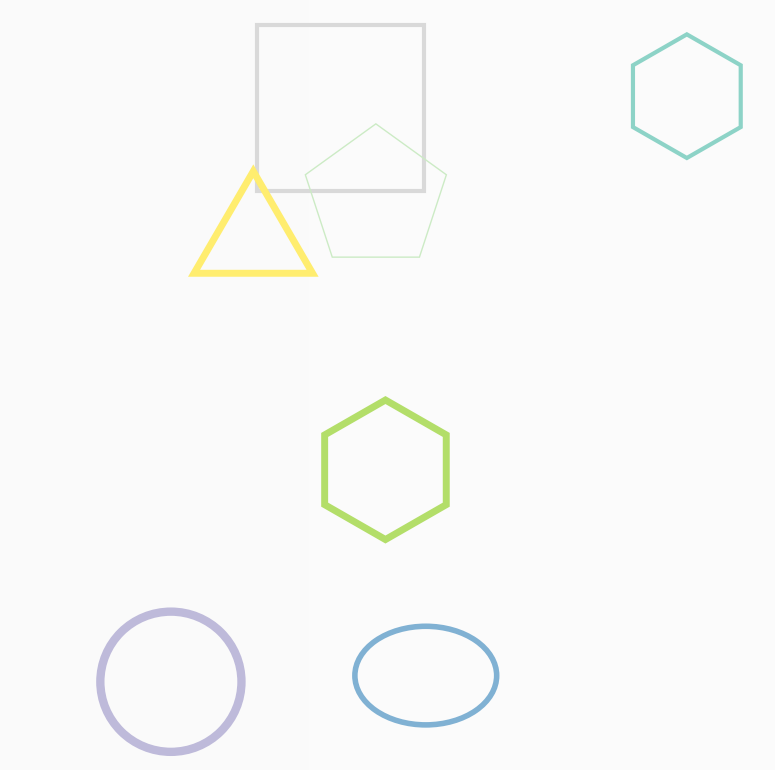[{"shape": "hexagon", "thickness": 1.5, "radius": 0.4, "center": [0.886, 0.875]}, {"shape": "circle", "thickness": 3, "radius": 0.46, "center": [0.221, 0.115]}, {"shape": "oval", "thickness": 2, "radius": 0.46, "center": [0.549, 0.123]}, {"shape": "hexagon", "thickness": 2.5, "radius": 0.45, "center": [0.497, 0.39]}, {"shape": "square", "thickness": 1.5, "radius": 0.54, "center": [0.439, 0.86]}, {"shape": "pentagon", "thickness": 0.5, "radius": 0.48, "center": [0.485, 0.743]}, {"shape": "triangle", "thickness": 2.5, "radius": 0.44, "center": [0.327, 0.689]}]